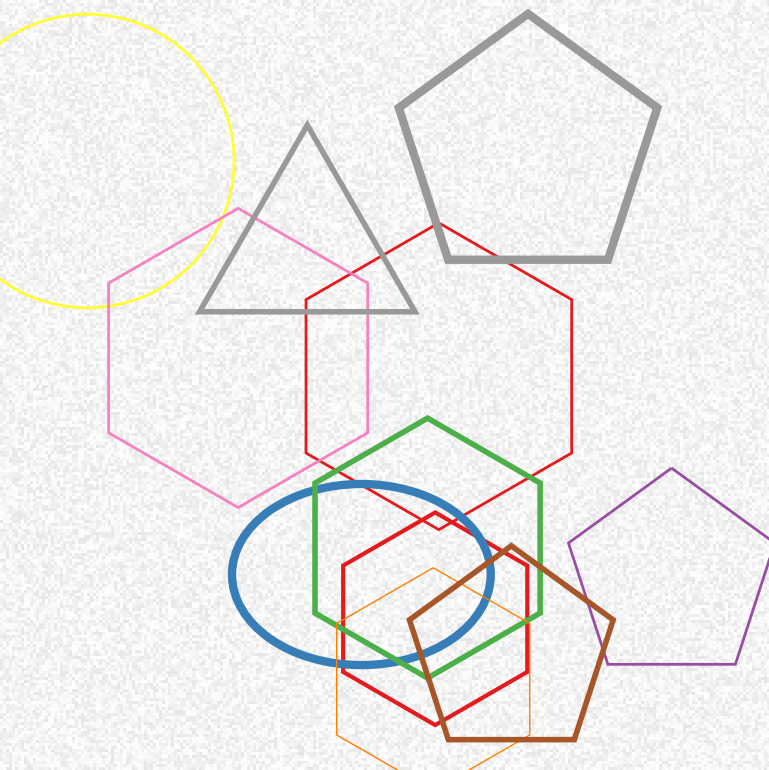[{"shape": "hexagon", "thickness": 1, "radius": 1.0, "center": [0.57, 0.511]}, {"shape": "hexagon", "thickness": 1.5, "radius": 0.69, "center": [0.565, 0.196]}, {"shape": "oval", "thickness": 3, "radius": 0.84, "center": [0.469, 0.254]}, {"shape": "hexagon", "thickness": 2, "radius": 0.84, "center": [0.555, 0.288]}, {"shape": "pentagon", "thickness": 1, "radius": 0.7, "center": [0.872, 0.251]}, {"shape": "hexagon", "thickness": 0.5, "radius": 0.72, "center": [0.563, 0.118]}, {"shape": "circle", "thickness": 1, "radius": 0.95, "center": [0.113, 0.791]}, {"shape": "pentagon", "thickness": 2, "radius": 0.7, "center": [0.664, 0.152]}, {"shape": "hexagon", "thickness": 1, "radius": 0.97, "center": [0.309, 0.535]}, {"shape": "pentagon", "thickness": 3, "radius": 0.88, "center": [0.686, 0.805]}, {"shape": "triangle", "thickness": 2, "radius": 0.81, "center": [0.399, 0.676]}]